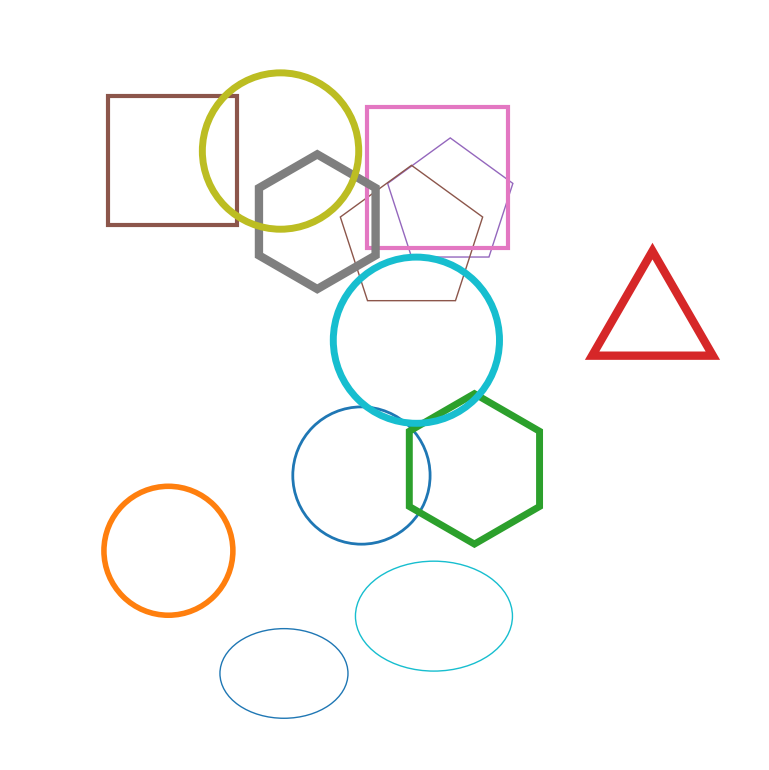[{"shape": "oval", "thickness": 0.5, "radius": 0.42, "center": [0.369, 0.125]}, {"shape": "circle", "thickness": 1, "radius": 0.45, "center": [0.469, 0.382]}, {"shape": "circle", "thickness": 2, "radius": 0.42, "center": [0.219, 0.285]}, {"shape": "hexagon", "thickness": 2.5, "radius": 0.49, "center": [0.616, 0.391]}, {"shape": "triangle", "thickness": 3, "radius": 0.45, "center": [0.847, 0.583]}, {"shape": "pentagon", "thickness": 0.5, "radius": 0.43, "center": [0.585, 0.735]}, {"shape": "square", "thickness": 1.5, "radius": 0.42, "center": [0.224, 0.792]}, {"shape": "pentagon", "thickness": 0.5, "radius": 0.49, "center": [0.534, 0.688]}, {"shape": "square", "thickness": 1.5, "radius": 0.46, "center": [0.568, 0.769]}, {"shape": "hexagon", "thickness": 3, "radius": 0.44, "center": [0.412, 0.712]}, {"shape": "circle", "thickness": 2.5, "radius": 0.51, "center": [0.364, 0.804]}, {"shape": "circle", "thickness": 2.5, "radius": 0.54, "center": [0.541, 0.558]}, {"shape": "oval", "thickness": 0.5, "radius": 0.51, "center": [0.564, 0.2]}]